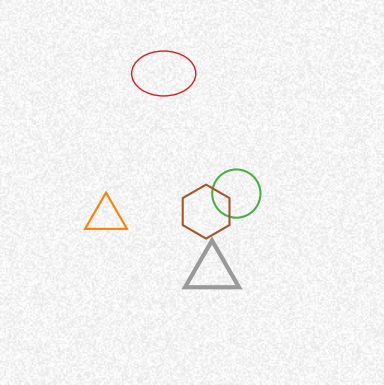[{"shape": "oval", "thickness": 1, "radius": 0.42, "center": [0.425, 0.809]}, {"shape": "circle", "thickness": 1.5, "radius": 0.31, "center": [0.614, 0.497]}, {"shape": "triangle", "thickness": 1.5, "radius": 0.31, "center": [0.275, 0.437]}, {"shape": "hexagon", "thickness": 1.5, "radius": 0.35, "center": [0.535, 0.45]}, {"shape": "triangle", "thickness": 3, "radius": 0.4, "center": [0.551, 0.294]}]